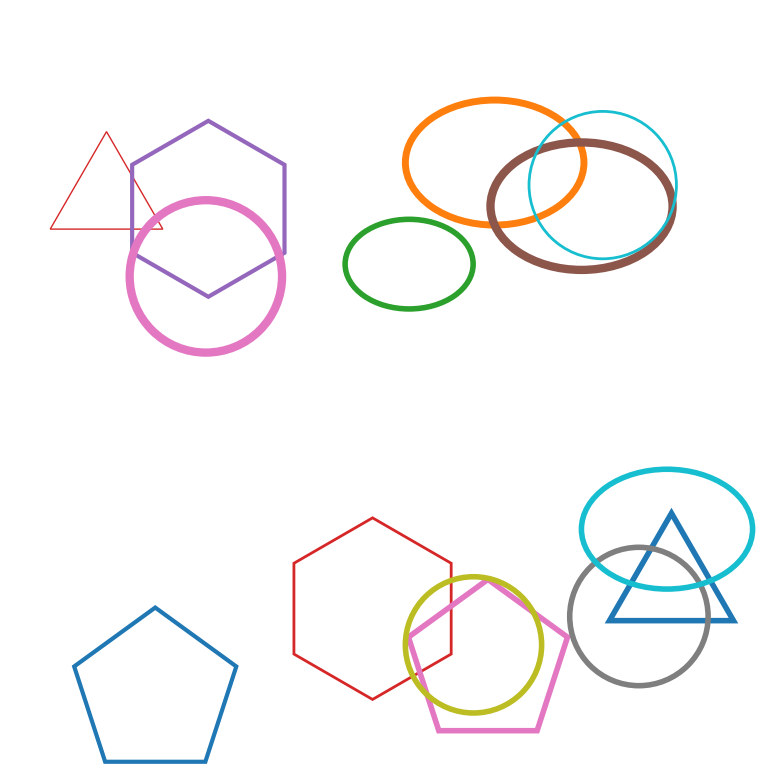[{"shape": "triangle", "thickness": 2, "radius": 0.46, "center": [0.872, 0.24]}, {"shape": "pentagon", "thickness": 1.5, "radius": 0.55, "center": [0.202, 0.1]}, {"shape": "oval", "thickness": 2.5, "radius": 0.58, "center": [0.642, 0.789]}, {"shape": "oval", "thickness": 2, "radius": 0.42, "center": [0.531, 0.657]}, {"shape": "triangle", "thickness": 0.5, "radius": 0.42, "center": [0.138, 0.745]}, {"shape": "hexagon", "thickness": 1, "radius": 0.59, "center": [0.484, 0.21]}, {"shape": "hexagon", "thickness": 1.5, "radius": 0.57, "center": [0.271, 0.729]}, {"shape": "oval", "thickness": 3, "radius": 0.59, "center": [0.755, 0.732]}, {"shape": "circle", "thickness": 3, "radius": 0.49, "center": [0.267, 0.641]}, {"shape": "pentagon", "thickness": 2, "radius": 0.54, "center": [0.634, 0.139]}, {"shape": "circle", "thickness": 2, "radius": 0.45, "center": [0.83, 0.199]}, {"shape": "circle", "thickness": 2, "radius": 0.44, "center": [0.615, 0.163]}, {"shape": "oval", "thickness": 2, "radius": 0.56, "center": [0.866, 0.313]}, {"shape": "circle", "thickness": 1, "radius": 0.48, "center": [0.783, 0.76]}]